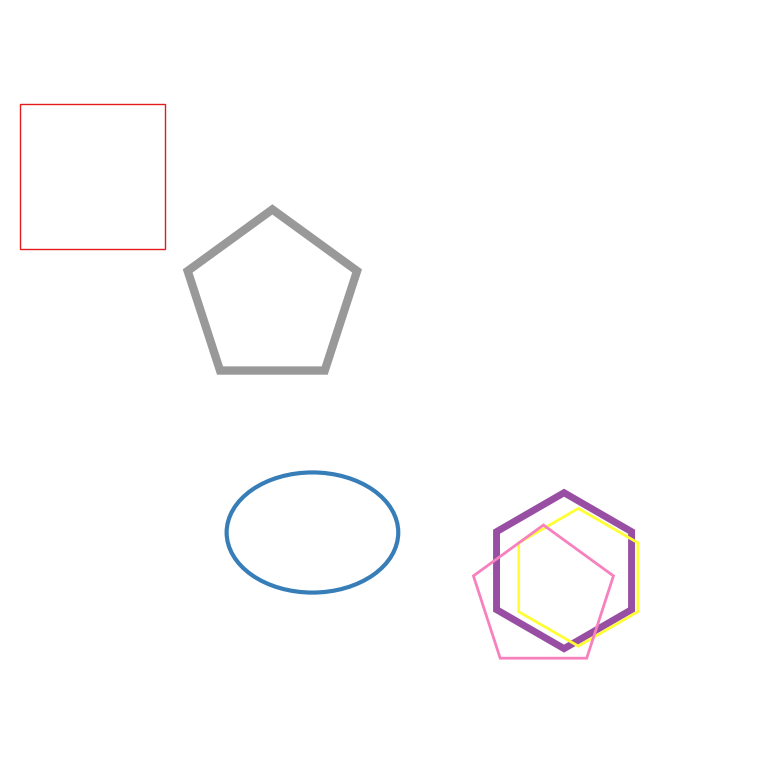[{"shape": "square", "thickness": 0.5, "radius": 0.47, "center": [0.12, 0.771]}, {"shape": "oval", "thickness": 1.5, "radius": 0.56, "center": [0.406, 0.308]}, {"shape": "hexagon", "thickness": 2.5, "radius": 0.51, "center": [0.733, 0.259]}, {"shape": "hexagon", "thickness": 1, "radius": 0.45, "center": [0.751, 0.25]}, {"shape": "pentagon", "thickness": 1, "radius": 0.48, "center": [0.706, 0.223]}, {"shape": "pentagon", "thickness": 3, "radius": 0.58, "center": [0.354, 0.612]}]